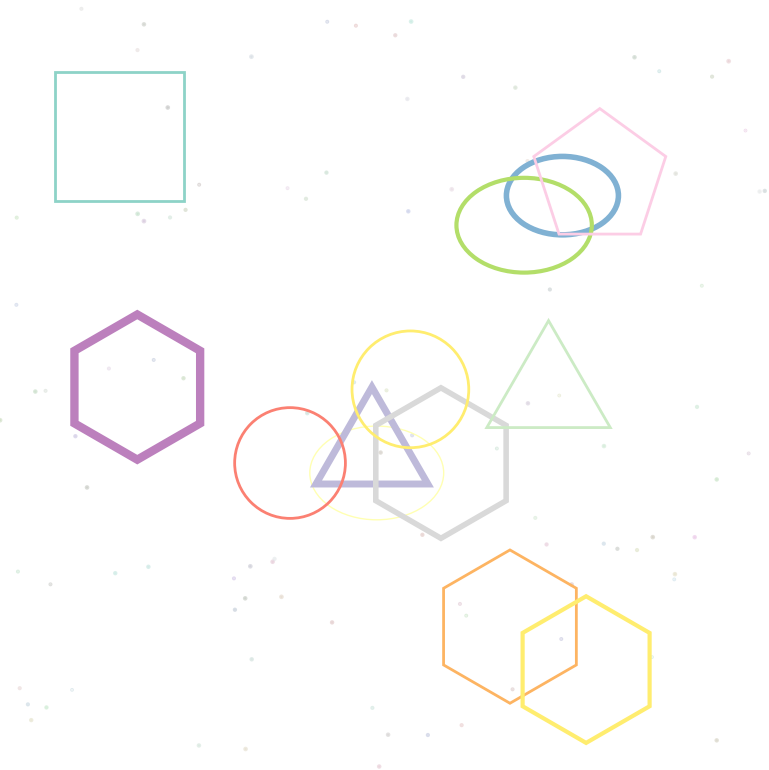[{"shape": "square", "thickness": 1, "radius": 0.42, "center": [0.155, 0.823]}, {"shape": "oval", "thickness": 0.5, "radius": 0.43, "center": [0.489, 0.386]}, {"shape": "triangle", "thickness": 2.5, "radius": 0.42, "center": [0.483, 0.413]}, {"shape": "circle", "thickness": 1, "radius": 0.36, "center": [0.377, 0.399]}, {"shape": "oval", "thickness": 2, "radius": 0.36, "center": [0.73, 0.746]}, {"shape": "hexagon", "thickness": 1, "radius": 0.5, "center": [0.662, 0.186]}, {"shape": "oval", "thickness": 1.5, "radius": 0.44, "center": [0.681, 0.708]}, {"shape": "pentagon", "thickness": 1, "radius": 0.45, "center": [0.779, 0.769]}, {"shape": "hexagon", "thickness": 2, "radius": 0.49, "center": [0.573, 0.399]}, {"shape": "hexagon", "thickness": 3, "radius": 0.47, "center": [0.178, 0.497]}, {"shape": "triangle", "thickness": 1, "radius": 0.46, "center": [0.712, 0.491]}, {"shape": "circle", "thickness": 1, "radius": 0.38, "center": [0.533, 0.494]}, {"shape": "hexagon", "thickness": 1.5, "radius": 0.48, "center": [0.761, 0.13]}]